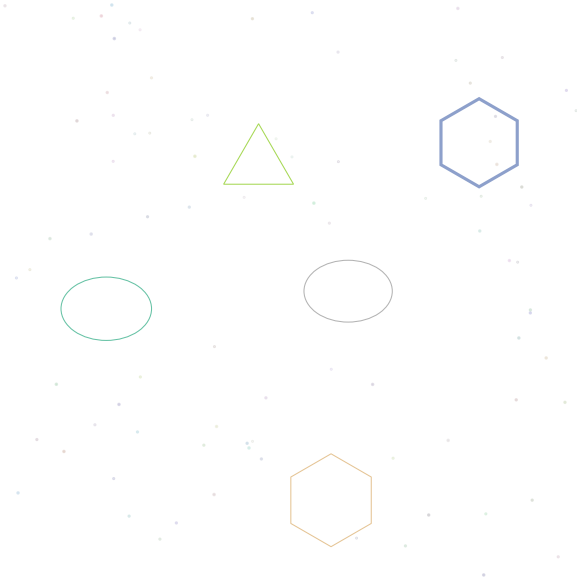[{"shape": "oval", "thickness": 0.5, "radius": 0.39, "center": [0.184, 0.465]}, {"shape": "hexagon", "thickness": 1.5, "radius": 0.38, "center": [0.83, 0.752]}, {"shape": "triangle", "thickness": 0.5, "radius": 0.35, "center": [0.448, 0.715]}, {"shape": "hexagon", "thickness": 0.5, "radius": 0.4, "center": [0.573, 0.133]}, {"shape": "oval", "thickness": 0.5, "radius": 0.38, "center": [0.603, 0.495]}]